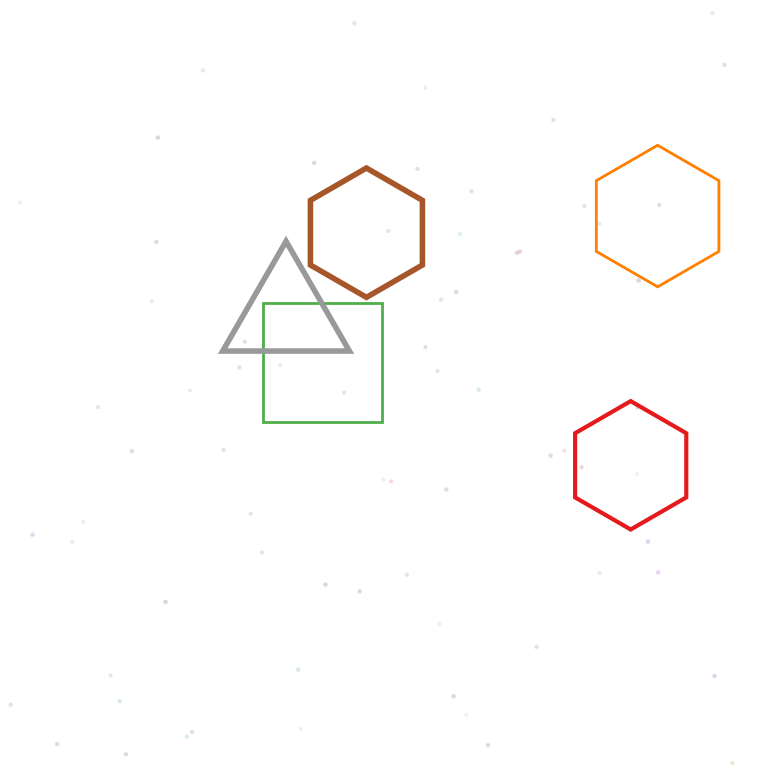[{"shape": "hexagon", "thickness": 1.5, "radius": 0.42, "center": [0.819, 0.396]}, {"shape": "square", "thickness": 1, "radius": 0.39, "center": [0.419, 0.529]}, {"shape": "hexagon", "thickness": 1, "radius": 0.46, "center": [0.854, 0.719]}, {"shape": "hexagon", "thickness": 2, "radius": 0.42, "center": [0.476, 0.698]}, {"shape": "triangle", "thickness": 2, "radius": 0.48, "center": [0.372, 0.592]}]